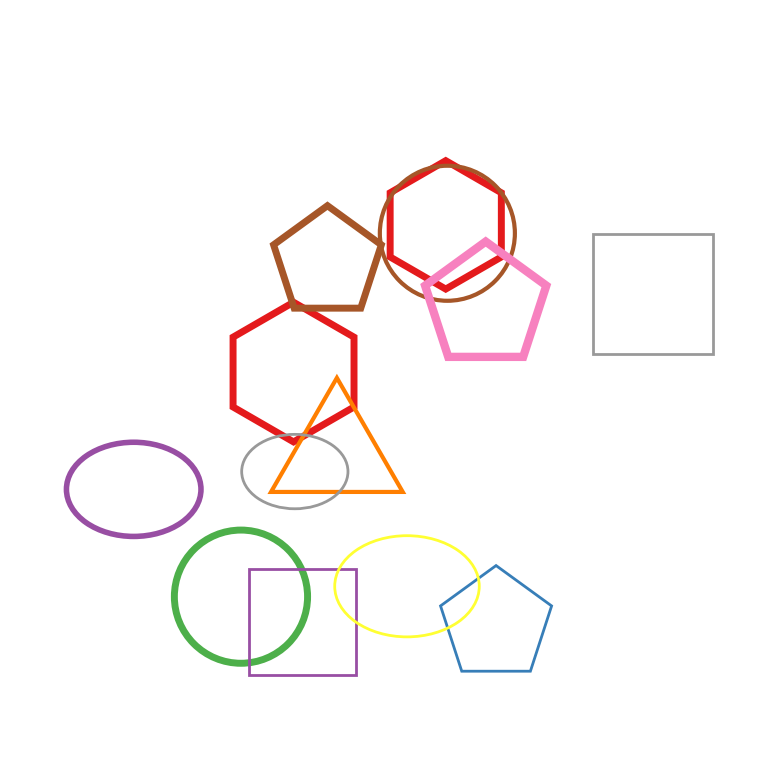[{"shape": "hexagon", "thickness": 2.5, "radius": 0.42, "center": [0.579, 0.708]}, {"shape": "hexagon", "thickness": 2.5, "radius": 0.45, "center": [0.381, 0.517]}, {"shape": "pentagon", "thickness": 1, "radius": 0.38, "center": [0.644, 0.19]}, {"shape": "circle", "thickness": 2.5, "radius": 0.43, "center": [0.313, 0.225]}, {"shape": "square", "thickness": 1, "radius": 0.35, "center": [0.393, 0.192]}, {"shape": "oval", "thickness": 2, "radius": 0.44, "center": [0.174, 0.364]}, {"shape": "triangle", "thickness": 1.5, "radius": 0.49, "center": [0.438, 0.41]}, {"shape": "oval", "thickness": 1, "radius": 0.47, "center": [0.529, 0.239]}, {"shape": "circle", "thickness": 1.5, "radius": 0.44, "center": [0.581, 0.697]}, {"shape": "pentagon", "thickness": 2.5, "radius": 0.37, "center": [0.425, 0.659]}, {"shape": "pentagon", "thickness": 3, "radius": 0.41, "center": [0.631, 0.603]}, {"shape": "square", "thickness": 1, "radius": 0.39, "center": [0.849, 0.618]}, {"shape": "oval", "thickness": 1, "radius": 0.35, "center": [0.383, 0.388]}]